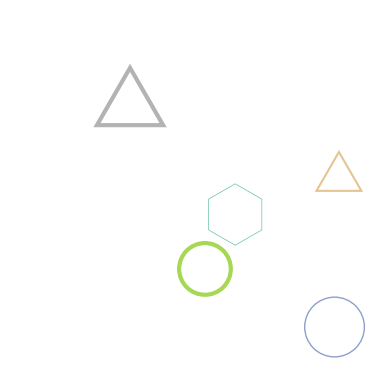[{"shape": "hexagon", "thickness": 0.5, "radius": 0.4, "center": [0.611, 0.443]}, {"shape": "circle", "thickness": 1, "radius": 0.39, "center": [0.869, 0.151]}, {"shape": "circle", "thickness": 3, "radius": 0.34, "center": [0.532, 0.301]}, {"shape": "triangle", "thickness": 1.5, "radius": 0.34, "center": [0.88, 0.538]}, {"shape": "triangle", "thickness": 3, "radius": 0.5, "center": [0.338, 0.725]}]